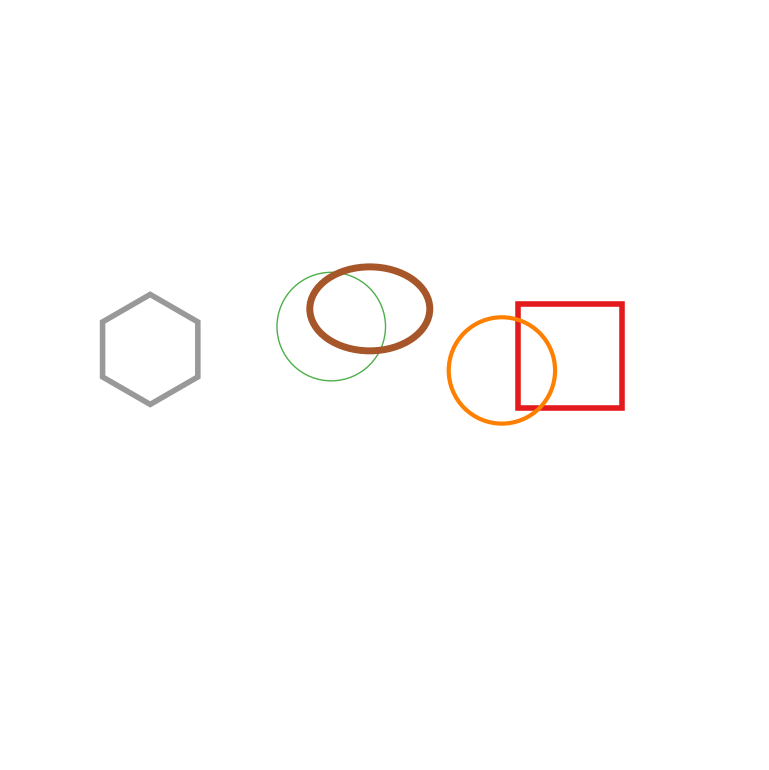[{"shape": "square", "thickness": 2, "radius": 0.34, "center": [0.74, 0.538]}, {"shape": "circle", "thickness": 0.5, "radius": 0.35, "center": [0.43, 0.576]}, {"shape": "circle", "thickness": 1.5, "radius": 0.35, "center": [0.652, 0.519]}, {"shape": "oval", "thickness": 2.5, "radius": 0.39, "center": [0.48, 0.599]}, {"shape": "hexagon", "thickness": 2, "radius": 0.36, "center": [0.195, 0.546]}]